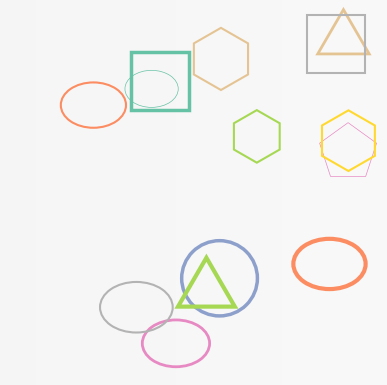[{"shape": "oval", "thickness": 0.5, "radius": 0.34, "center": [0.391, 0.769]}, {"shape": "square", "thickness": 2.5, "radius": 0.38, "center": [0.413, 0.789]}, {"shape": "oval", "thickness": 3, "radius": 0.47, "center": [0.85, 0.314]}, {"shape": "oval", "thickness": 1.5, "radius": 0.42, "center": [0.241, 0.727]}, {"shape": "circle", "thickness": 2.5, "radius": 0.49, "center": [0.567, 0.277]}, {"shape": "oval", "thickness": 2, "radius": 0.43, "center": [0.454, 0.108]}, {"shape": "pentagon", "thickness": 0.5, "radius": 0.39, "center": [0.898, 0.604]}, {"shape": "hexagon", "thickness": 1.5, "radius": 0.34, "center": [0.663, 0.646]}, {"shape": "triangle", "thickness": 3, "radius": 0.42, "center": [0.533, 0.246]}, {"shape": "hexagon", "thickness": 1.5, "radius": 0.39, "center": [0.899, 0.635]}, {"shape": "hexagon", "thickness": 1.5, "radius": 0.4, "center": [0.57, 0.847]}, {"shape": "triangle", "thickness": 2, "radius": 0.38, "center": [0.886, 0.898]}, {"shape": "square", "thickness": 1.5, "radius": 0.38, "center": [0.867, 0.886]}, {"shape": "oval", "thickness": 1.5, "radius": 0.47, "center": [0.352, 0.202]}]